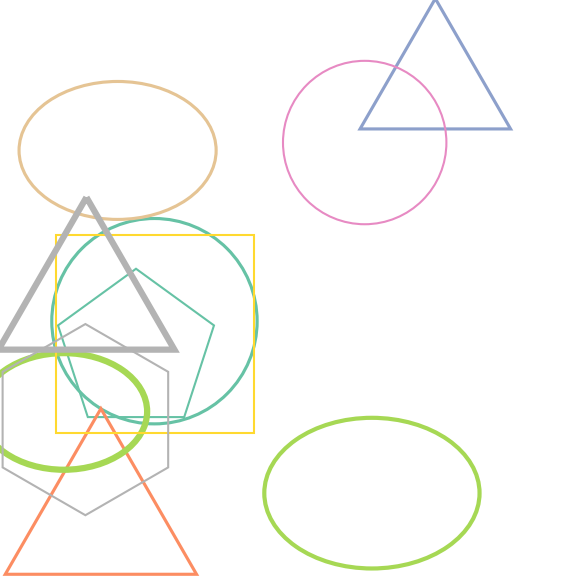[{"shape": "circle", "thickness": 1.5, "radius": 0.89, "center": [0.267, 0.443]}, {"shape": "pentagon", "thickness": 1, "radius": 0.71, "center": [0.236, 0.392]}, {"shape": "triangle", "thickness": 1.5, "radius": 0.96, "center": [0.175, 0.1]}, {"shape": "triangle", "thickness": 1.5, "radius": 0.75, "center": [0.754, 0.851]}, {"shape": "circle", "thickness": 1, "radius": 0.71, "center": [0.632, 0.752]}, {"shape": "oval", "thickness": 3, "radius": 0.72, "center": [0.111, 0.287]}, {"shape": "oval", "thickness": 2, "radius": 0.93, "center": [0.644, 0.145]}, {"shape": "square", "thickness": 1, "radius": 0.86, "center": [0.268, 0.421]}, {"shape": "oval", "thickness": 1.5, "radius": 0.85, "center": [0.204, 0.739]}, {"shape": "triangle", "thickness": 3, "radius": 0.88, "center": [0.15, 0.482]}, {"shape": "hexagon", "thickness": 1, "radius": 0.83, "center": [0.148, 0.273]}]